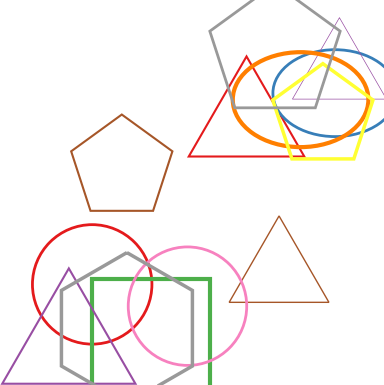[{"shape": "circle", "thickness": 2, "radius": 0.78, "center": [0.239, 0.261]}, {"shape": "triangle", "thickness": 1.5, "radius": 0.87, "center": [0.64, 0.68]}, {"shape": "oval", "thickness": 2, "radius": 0.81, "center": [0.87, 0.758]}, {"shape": "square", "thickness": 3, "radius": 0.77, "center": [0.393, 0.121]}, {"shape": "triangle", "thickness": 0.5, "radius": 0.71, "center": [0.882, 0.813]}, {"shape": "triangle", "thickness": 1.5, "radius": 1.0, "center": [0.179, 0.103]}, {"shape": "oval", "thickness": 3, "radius": 0.88, "center": [0.781, 0.741]}, {"shape": "pentagon", "thickness": 2.5, "radius": 0.68, "center": [0.839, 0.698]}, {"shape": "pentagon", "thickness": 1.5, "radius": 0.69, "center": [0.316, 0.564]}, {"shape": "triangle", "thickness": 1, "radius": 0.75, "center": [0.725, 0.29]}, {"shape": "circle", "thickness": 2, "radius": 0.77, "center": [0.487, 0.205]}, {"shape": "pentagon", "thickness": 2, "radius": 0.89, "center": [0.714, 0.864]}, {"shape": "hexagon", "thickness": 2.5, "radius": 0.98, "center": [0.33, 0.147]}]